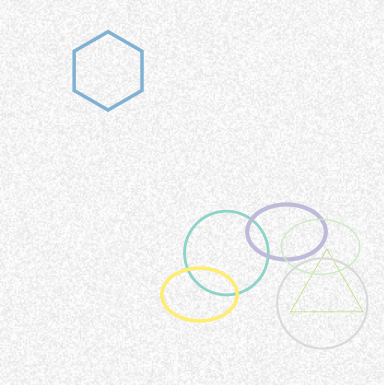[{"shape": "circle", "thickness": 2, "radius": 0.54, "center": [0.588, 0.343]}, {"shape": "oval", "thickness": 3, "radius": 0.51, "center": [0.744, 0.398]}, {"shape": "hexagon", "thickness": 2.5, "radius": 0.51, "center": [0.281, 0.816]}, {"shape": "triangle", "thickness": 0.5, "radius": 0.54, "center": [0.849, 0.244]}, {"shape": "circle", "thickness": 1.5, "radius": 0.59, "center": [0.837, 0.212]}, {"shape": "oval", "thickness": 1, "radius": 0.51, "center": [0.833, 0.359]}, {"shape": "oval", "thickness": 2.5, "radius": 0.49, "center": [0.518, 0.235]}]